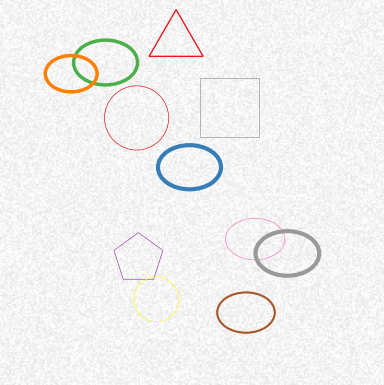[{"shape": "triangle", "thickness": 1, "radius": 0.41, "center": [0.457, 0.894]}, {"shape": "circle", "thickness": 0.5, "radius": 0.42, "center": [0.355, 0.694]}, {"shape": "oval", "thickness": 3, "radius": 0.41, "center": [0.492, 0.566]}, {"shape": "oval", "thickness": 2.5, "radius": 0.42, "center": [0.274, 0.838]}, {"shape": "pentagon", "thickness": 0.5, "radius": 0.33, "center": [0.36, 0.329]}, {"shape": "oval", "thickness": 2.5, "radius": 0.34, "center": [0.185, 0.809]}, {"shape": "circle", "thickness": 0.5, "radius": 0.29, "center": [0.406, 0.223]}, {"shape": "oval", "thickness": 1.5, "radius": 0.37, "center": [0.639, 0.188]}, {"shape": "oval", "thickness": 0.5, "radius": 0.39, "center": [0.663, 0.379]}, {"shape": "square", "thickness": 0.5, "radius": 0.38, "center": [0.597, 0.721]}, {"shape": "oval", "thickness": 3, "radius": 0.41, "center": [0.746, 0.342]}]